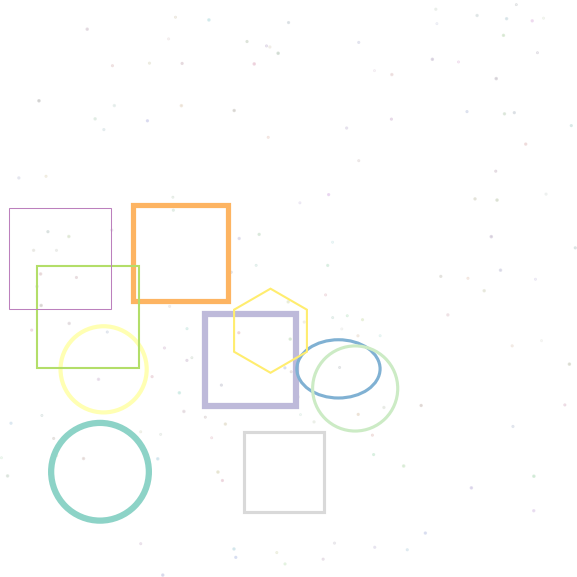[{"shape": "circle", "thickness": 3, "radius": 0.42, "center": [0.173, 0.182]}, {"shape": "circle", "thickness": 2, "radius": 0.37, "center": [0.179, 0.36]}, {"shape": "square", "thickness": 3, "radius": 0.4, "center": [0.434, 0.375]}, {"shape": "oval", "thickness": 1.5, "radius": 0.36, "center": [0.586, 0.36]}, {"shape": "square", "thickness": 2.5, "radius": 0.41, "center": [0.313, 0.561]}, {"shape": "square", "thickness": 1, "radius": 0.44, "center": [0.152, 0.45]}, {"shape": "square", "thickness": 1.5, "radius": 0.35, "center": [0.492, 0.181]}, {"shape": "square", "thickness": 0.5, "radius": 0.44, "center": [0.104, 0.551]}, {"shape": "circle", "thickness": 1.5, "radius": 0.37, "center": [0.615, 0.326]}, {"shape": "hexagon", "thickness": 1, "radius": 0.36, "center": [0.468, 0.426]}]